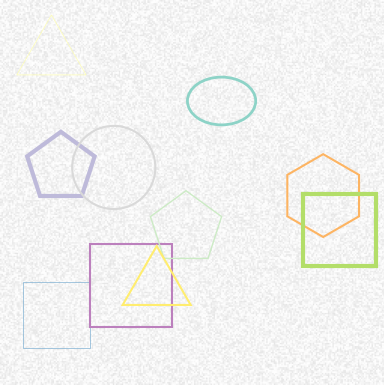[{"shape": "oval", "thickness": 2, "radius": 0.44, "center": [0.575, 0.738]}, {"shape": "triangle", "thickness": 0.5, "radius": 0.52, "center": [0.134, 0.857]}, {"shape": "pentagon", "thickness": 3, "radius": 0.46, "center": [0.158, 0.566]}, {"shape": "square", "thickness": 0.5, "radius": 0.43, "center": [0.146, 0.182]}, {"shape": "hexagon", "thickness": 1.5, "radius": 0.54, "center": [0.839, 0.492]}, {"shape": "square", "thickness": 3, "radius": 0.47, "center": [0.882, 0.403]}, {"shape": "circle", "thickness": 1.5, "radius": 0.54, "center": [0.295, 0.565]}, {"shape": "square", "thickness": 1.5, "radius": 0.53, "center": [0.341, 0.259]}, {"shape": "pentagon", "thickness": 1, "radius": 0.49, "center": [0.483, 0.407]}, {"shape": "triangle", "thickness": 1.5, "radius": 0.51, "center": [0.407, 0.259]}]